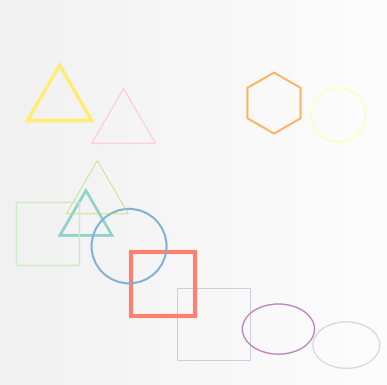[{"shape": "triangle", "thickness": 2, "radius": 0.39, "center": [0.222, 0.427]}, {"shape": "circle", "thickness": 1, "radius": 0.35, "center": [0.873, 0.702]}, {"shape": "square", "thickness": 0.5, "radius": 0.47, "center": [0.55, 0.159]}, {"shape": "square", "thickness": 3, "radius": 0.42, "center": [0.421, 0.262]}, {"shape": "circle", "thickness": 1.5, "radius": 0.48, "center": [0.333, 0.361]}, {"shape": "hexagon", "thickness": 1.5, "radius": 0.4, "center": [0.707, 0.732]}, {"shape": "triangle", "thickness": 0.5, "radius": 0.46, "center": [0.251, 0.491]}, {"shape": "triangle", "thickness": 1, "radius": 0.48, "center": [0.319, 0.675]}, {"shape": "oval", "thickness": 1, "radius": 0.43, "center": [0.894, 0.104]}, {"shape": "oval", "thickness": 1, "radius": 0.47, "center": [0.719, 0.145]}, {"shape": "square", "thickness": 1, "radius": 0.41, "center": [0.123, 0.394]}, {"shape": "triangle", "thickness": 2.5, "radius": 0.48, "center": [0.154, 0.735]}]